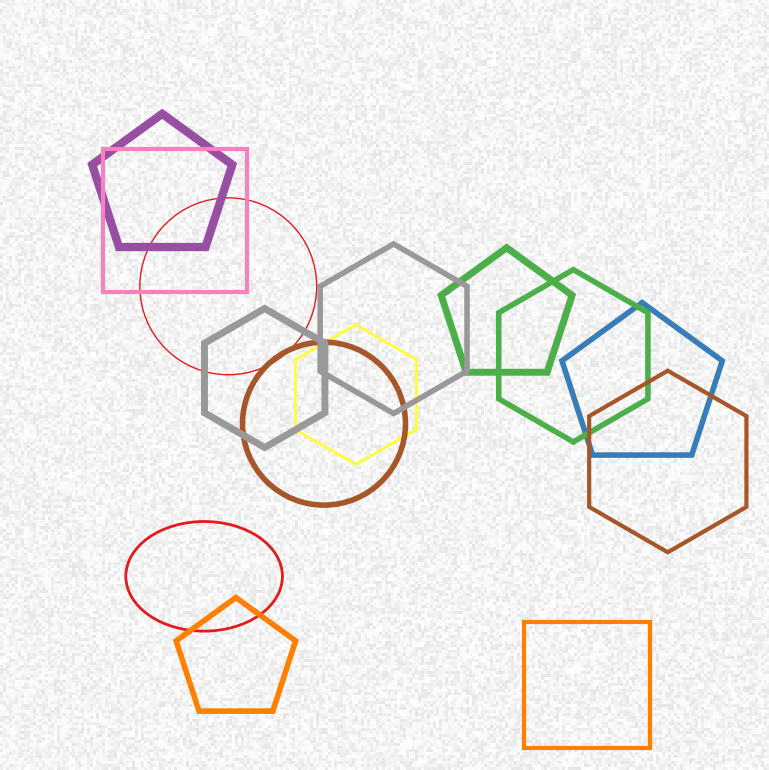[{"shape": "circle", "thickness": 0.5, "radius": 0.57, "center": [0.296, 0.628]}, {"shape": "oval", "thickness": 1, "radius": 0.51, "center": [0.265, 0.252]}, {"shape": "pentagon", "thickness": 2, "radius": 0.55, "center": [0.834, 0.498]}, {"shape": "hexagon", "thickness": 2, "radius": 0.56, "center": [0.745, 0.538]}, {"shape": "pentagon", "thickness": 2.5, "radius": 0.45, "center": [0.658, 0.589]}, {"shape": "pentagon", "thickness": 3, "radius": 0.48, "center": [0.211, 0.757]}, {"shape": "pentagon", "thickness": 2, "radius": 0.41, "center": [0.306, 0.142]}, {"shape": "square", "thickness": 1.5, "radius": 0.41, "center": [0.762, 0.11]}, {"shape": "hexagon", "thickness": 1, "radius": 0.45, "center": [0.462, 0.488]}, {"shape": "hexagon", "thickness": 1.5, "radius": 0.59, "center": [0.867, 0.401]}, {"shape": "circle", "thickness": 2, "radius": 0.53, "center": [0.421, 0.45]}, {"shape": "square", "thickness": 1.5, "radius": 0.47, "center": [0.227, 0.713]}, {"shape": "hexagon", "thickness": 2, "radius": 0.55, "center": [0.511, 0.573]}, {"shape": "hexagon", "thickness": 2.5, "radius": 0.45, "center": [0.344, 0.509]}]